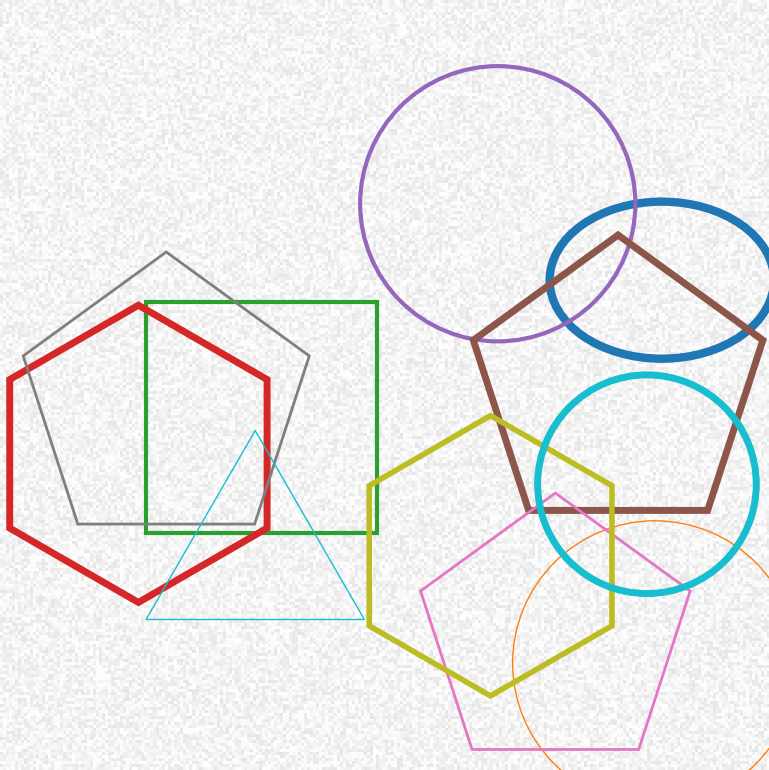[{"shape": "oval", "thickness": 3, "radius": 0.73, "center": [0.86, 0.636]}, {"shape": "circle", "thickness": 0.5, "radius": 0.92, "center": [0.851, 0.139]}, {"shape": "square", "thickness": 1.5, "radius": 0.75, "center": [0.34, 0.458]}, {"shape": "hexagon", "thickness": 2.5, "radius": 0.96, "center": [0.18, 0.411]}, {"shape": "circle", "thickness": 1.5, "radius": 0.89, "center": [0.646, 0.735]}, {"shape": "pentagon", "thickness": 2.5, "radius": 0.99, "center": [0.803, 0.497]}, {"shape": "pentagon", "thickness": 1, "radius": 0.92, "center": [0.721, 0.176]}, {"shape": "pentagon", "thickness": 1, "radius": 0.98, "center": [0.216, 0.477]}, {"shape": "hexagon", "thickness": 2, "radius": 0.91, "center": [0.637, 0.278]}, {"shape": "triangle", "thickness": 0.5, "radius": 0.82, "center": [0.331, 0.277]}, {"shape": "circle", "thickness": 2.5, "radius": 0.71, "center": [0.84, 0.371]}]